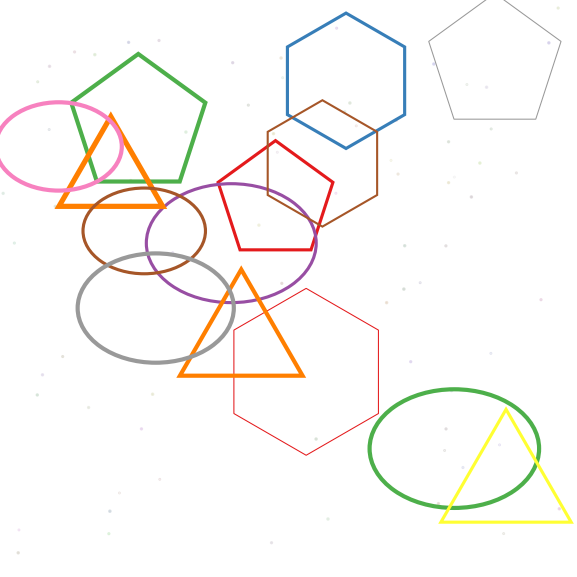[{"shape": "hexagon", "thickness": 0.5, "radius": 0.72, "center": [0.53, 0.355]}, {"shape": "pentagon", "thickness": 1.5, "radius": 0.52, "center": [0.477, 0.651]}, {"shape": "hexagon", "thickness": 1.5, "radius": 0.59, "center": [0.599, 0.859]}, {"shape": "pentagon", "thickness": 2, "radius": 0.61, "center": [0.239, 0.784]}, {"shape": "oval", "thickness": 2, "radius": 0.73, "center": [0.787, 0.222]}, {"shape": "oval", "thickness": 1.5, "radius": 0.74, "center": [0.4, 0.578]}, {"shape": "triangle", "thickness": 2, "radius": 0.61, "center": [0.418, 0.41]}, {"shape": "triangle", "thickness": 2.5, "radius": 0.52, "center": [0.192, 0.694]}, {"shape": "triangle", "thickness": 1.5, "radius": 0.65, "center": [0.876, 0.16]}, {"shape": "hexagon", "thickness": 1, "radius": 0.55, "center": [0.558, 0.716]}, {"shape": "oval", "thickness": 1.5, "radius": 0.53, "center": [0.25, 0.599]}, {"shape": "oval", "thickness": 2, "radius": 0.55, "center": [0.102, 0.746]}, {"shape": "pentagon", "thickness": 0.5, "radius": 0.6, "center": [0.857, 0.89]}, {"shape": "oval", "thickness": 2, "radius": 0.68, "center": [0.27, 0.466]}]